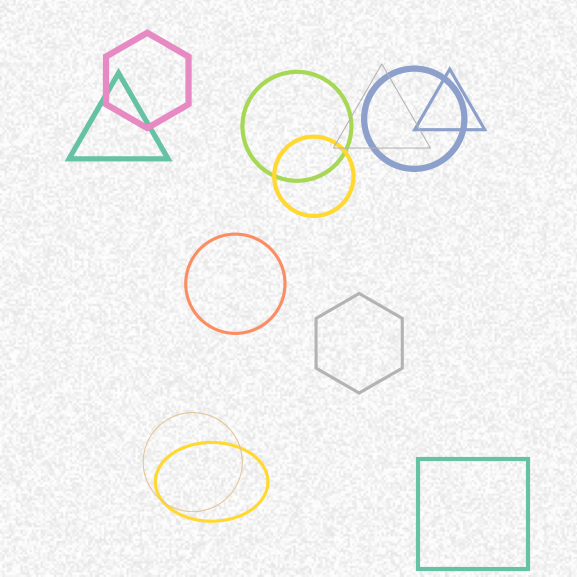[{"shape": "square", "thickness": 2, "radius": 0.47, "center": [0.819, 0.109]}, {"shape": "triangle", "thickness": 2.5, "radius": 0.5, "center": [0.205, 0.774]}, {"shape": "circle", "thickness": 1.5, "radius": 0.43, "center": [0.408, 0.508]}, {"shape": "triangle", "thickness": 1.5, "radius": 0.35, "center": [0.779, 0.81]}, {"shape": "circle", "thickness": 3, "radius": 0.43, "center": [0.717, 0.794]}, {"shape": "hexagon", "thickness": 3, "radius": 0.41, "center": [0.255, 0.86]}, {"shape": "circle", "thickness": 2, "radius": 0.47, "center": [0.514, 0.78]}, {"shape": "circle", "thickness": 2, "radius": 0.34, "center": [0.543, 0.694]}, {"shape": "oval", "thickness": 1.5, "radius": 0.49, "center": [0.366, 0.165]}, {"shape": "circle", "thickness": 0.5, "radius": 0.43, "center": [0.334, 0.199]}, {"shape": "triangle", "thickness": 0.5, "radius": 0.49, "center": [0.661, 0.791]}, {"shape": "hexagon", "thickness": 1.5, "radius": 0.43, "center": [0.622, 0.405]}]